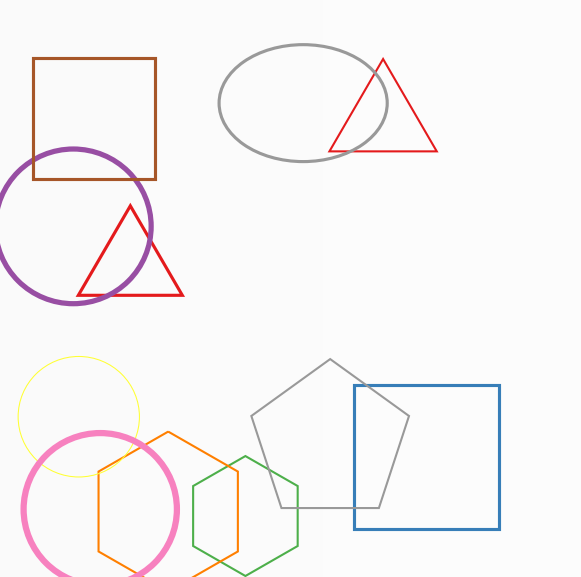[{"shape": "triangle", "thickness": 1.5, "radius": 0.52, "center": [0.224, 0.539]}, {"shape": "triangle", "thickness": 1, "radius": 0.53, "center": [0.659, 0.79]}, {"shape": "square", "thickness": 1.5, "radius": 0.62, "center": [0.734, 0.208]}, {"shape": "hexagon", "thickness": 1, "radius": 0.52, "center": [0.422, 0.106]}, {"shape": "circle", "thickness": 2.5, "radius": 0.67, "center": [0.126, 0.607]}, {"shape": "hexagon", "thickness": 1, "radius": 0.69, "center": [0.289, 0.113]}, {"shape": "circle", "thickness": 0.5, "radius": 0.52, "center": [0.136, 0.278]}, {"shape": "square", "thickness": 1.5, "radius": 0.52, "center": [0.161, 0.795]}, {"shape": "circle", "thickness": 3, "radius": 0.66, "center": [0.172, 0.117]}, {"shape": "pentagon", "thickness": 1, "radius": 0.71, "center": [0.568, 0.235]}, {"shape": "oval", "thickness": 1.5, "radius": 0.72, "center": [0.522, 0.821]}]